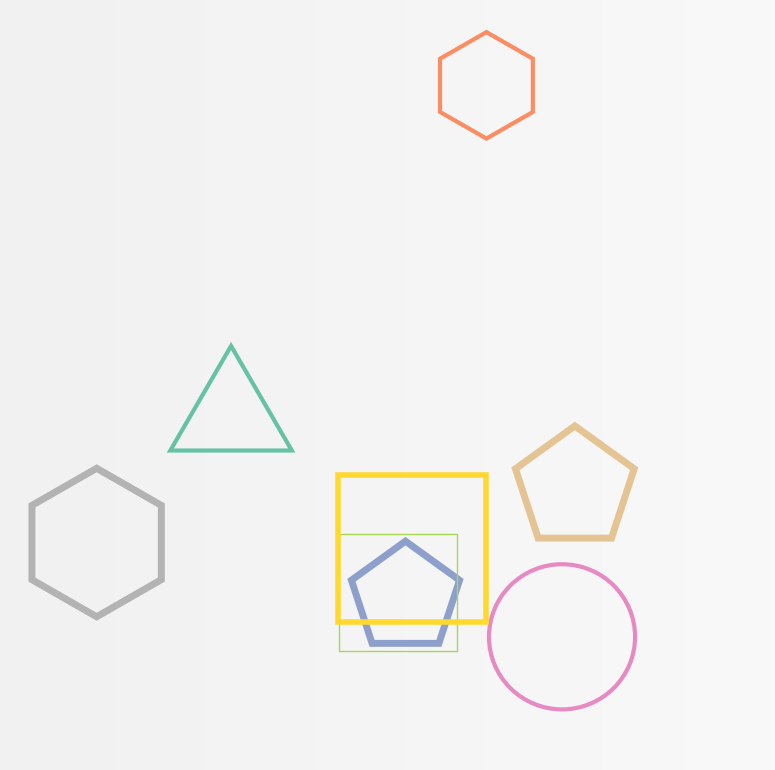[{"shape": "triangle", "thickness": 1.5, "radius": 0.45, "center": [0.298, 0.46]}, {"shape": "hexagon", "thickness": 1.5, "radius": 0.35, "center": [0.628, 0.889]}, {"shape": "pentagon", "thickness": 2.5, "radius": 0.37, "center": [0.523, 0.224]}, {"shape": "circle", "thickness": 1.5, "radius": 0.47, "center": [0.725, 0.173]}, {"shape": "square", "thickness": 0.5, "radius": 0.38, "center": [0.514, 0.23]}, {"shape": "square", "thickness": 2, "radius": 0.48, "center": [0.532, 0.287]}, {"shape": "pentagon", "thickness": 2.5, "radius": 0.4, "center": [0.742, 0.366]}, {"shape": "hexagon", "thickness": 2.5, "radius": 0.48, "center": [0.125, 0.295]}]